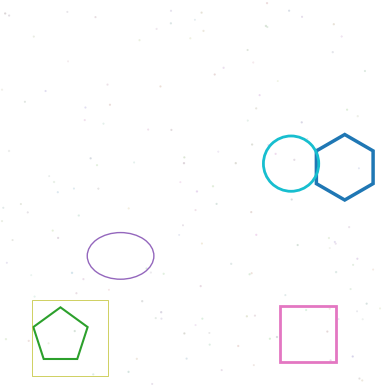[{"shape": "hexagon", "thickness": 2.5, "radius": 0.43, "center": [0.895, 0.566]}, {"shape": "pentagon", "thickness": 1.5, "radius": 0.37, "center": [0.157, 0.128]}, {"shape": "oval", "thickness": 1, "radius": 0.43, "center": [0.313, 0.335]}, {"shape": "square", "thickness": 2, "radius": 0.37, "center": [0.8, 0.132]}, {"shape": "square", "thickness": 0.5, "radius": 0.49, "center": [0.181, 0.121]}, {"shape": "circle", "thickness": 2, "radius": 0.36, "center": [0.756, 0.575]}]